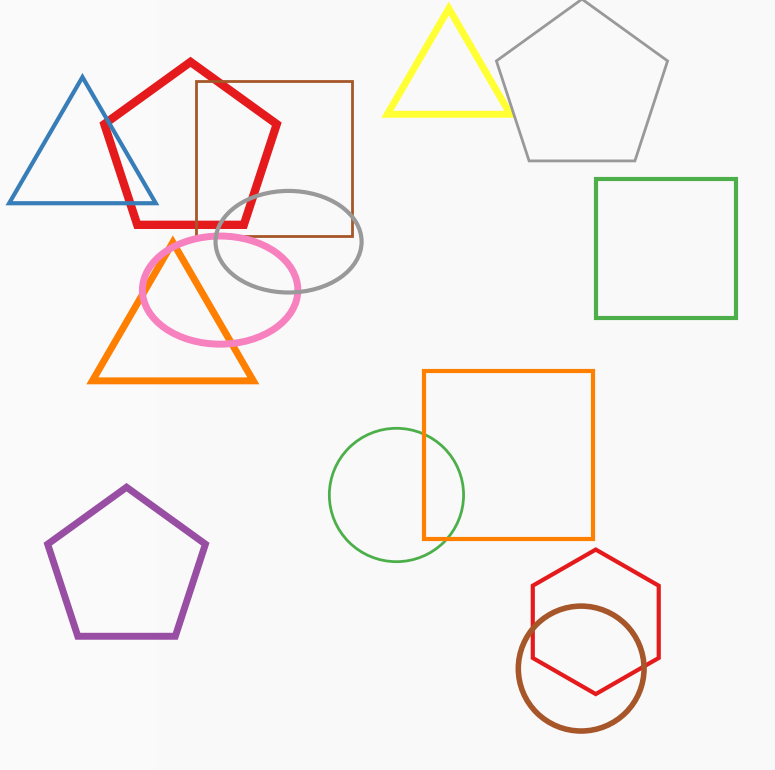[{"shape": "hexagon", "thickness": 1.5, "radius": 0.47, "center": [0.769, 0.192]}, {"shape": "pentagon", "thickness": 3, "radius": 0.58, "center": [0.246, 0.803]}, {"shape": "triangle", "thickness": 1.5, "radius": 0.55, "center": [0.106, 0.791]}, {"shape": "square", "thickness": 1.5, "radius": 0.45, "center": [0.859, 0.677]}, {"shape": "circle", "thickness": 1, "radius": 0.43, "center": [0.512, 0.357]}, {"shape": "pentagon", "thickness": 2.5, "radius": 0.54, "center": [0.163, 0.26]}, {"shape": "triangle", "thickness": 2.5, "radius": 0.6, "center": [0.223, 0.565]}, {"shape": "square", "thickness": 1.5, "radius": 0.54, "center": [0.656, 0.409]}, {"shape": "triangle", "thickness": 2.5, "radius": 0.46, "center": [0.579, 0.897]}, {"shape": "square", "thickness": 1, "radius": 0.5, "center": [0.354, 0.794]}, {"shape": "circle", "thickness": 2, "radius": 0.41, "center": [0.75, 0.132]}, {"shape": "oval", "thickness": 2.5, "radius": 0.5, "center": [0.284, 0.623]}, {"shape": "oval", "thickness": 1.5, "radius": 0.47, "center": [0.372, 0.686]}, {"shape": "pentagon", "thickness": 1, "radius": 0.58, "center": [0.751, 0.885]}]